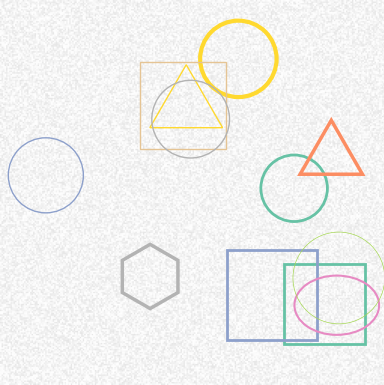[{"shape": "square", "thickness": 2, "radius": 0.52, "center": [0.843, 0.21]}, {"shape": "circle", "thickness": 2, "radius": 0.43, "center": [0.764, 0.511]}, {"shape": "triangle", "thickness": 2.5, "radius": 0.47, "center": [0.86, 0.594]}, {"shape": "square", "thickness": 2, "radius": 0.59, "center": [0.707, 0.233]}, {"shape": "circle", "thickness": 1, "radius": 0.49, "center": [0.119, 0.545]}, {"shape": "oval", "thickness": 1.5, "radius": 0.55, "center": [0.875, 0.207]}, {"shape": "circle", "thickness": 0.5, "radius": 0.6, "center": [0.88, 0.278]}, {"shape": "circle", "thickness": 3, "radius": 0.5, "center": [0.619, 0.847]}, {"shape": "triangle", "thickness": 1, "radius": 0.55, "center": [0.484, 0.723]}, {"shape": "square", "thickness": 1, "radius": 0.56, "center": [0.476, 0.727]}, {"shape": "hexagon", "thickness": 2.5, "radius": 0.42, "center": [0.39, 0.282]}, {"shape": "circle", "thickness": 1, "radius": 0.5, "center": [0.495, 0.691]}]